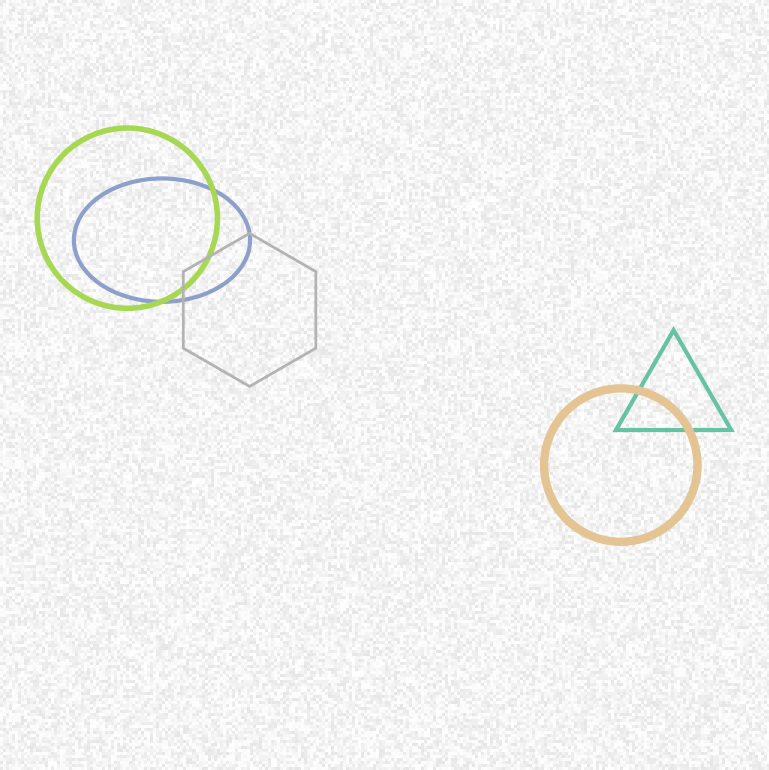[{"shape": "triangle", "thickness": 1.5, "radius": 0.43, "center": [0.875, 0.485]}, {"shape": "oval", "thickness": 1.5, "radius": 0.57, "center": [0.21, 0.688]}, {"shape": "circle", "thickness": 2, "radius": 0.59, "center": [0.165, 0.717]}, {"shape": "circle", "thickness": 3, "radius": 0.5, "center": [0.806, 0.396]}, {"shape": "hexagon", "thickness": 1, "radius": 0.5, "center": [0.324, 0.598]}]